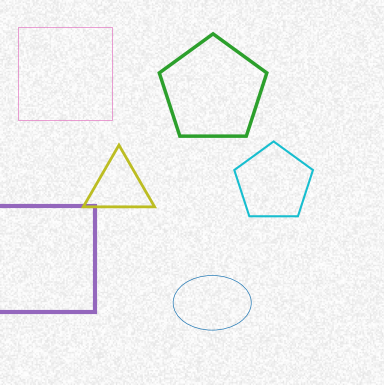[{"shape": "oval", "thickness": 0.5, "radius": 0.51, "center": [0.551, 0.214]}, {"shape": "pentagon", "thickness": 2.5, "radius": 0.73, "center": [0.553, 0.765]}, {"shape": "square", "thickness": 3, "radius": 0.69, "center": [0.108, 0.327]}, {"shape": "square", "thickness": 0.5, "radius": 0.61, "center": [0.168, 0.81]}, {"shape": "triangle", "thickness": 2, "radius": 0.53, "center": [0.309, 0.516]}, {"shape": "pentagon", "thickness": 1.5, "radius": 0.54, "center": [0.711, 0.525]}]